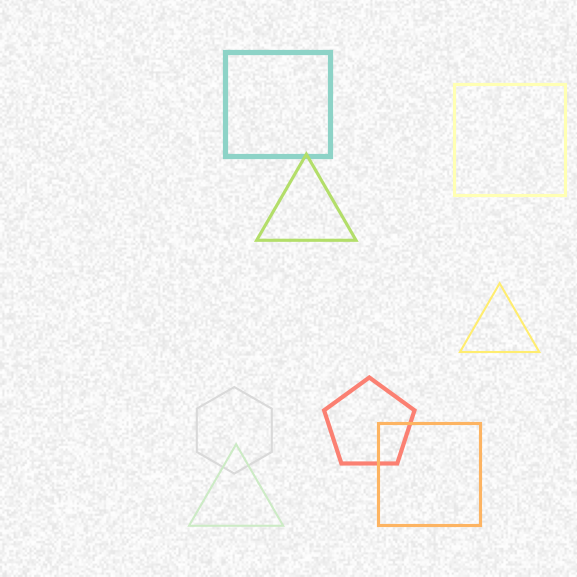[{"shape": "square", "thickness": 2.5, "radius": 0.45, "center": [0.48, 0.819]}, {"shape": "square", "thickness": 1.5, "radius": 0.48, "center": [0.882, 0.758]}, {"shape": "pentagon", "thickness": 2, "radius": 0.41, "center": [0.639, 0.263]}, {"shape": "square", "thickness": 1.5, "radius": 0.44, "center": [0.742, 0.179]}, {"shape": "triangle", "thickness": 1.5, "radius": 0.5, "center": [0.53, 0.633]}, {"shape": "hexagon", "thickness": 1, "radius": 0.37, "center": [0.406, 0.254]}, {"shape": "triangle", "thickness": 1, "radius": 0.47, "center": [0.409, 0.136]}, {"shape": "triangle", "thickness": 1, "radius": 0.4, "center": [0.865, 0.429]}]